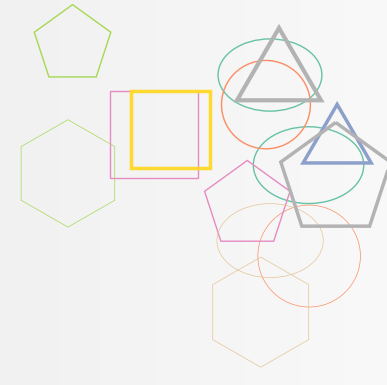[{"shape": "oval", "thickness": 1, "radius": 0.67, "center": [0.697, 0.805]}, {"shape": "oval", "thickness": 1, "radius": 0.71, "center": [0.796, 0.571]}, {"shape": "circle", "thickness": 1, "radius": 0.57, "center": [0.686, 0.728]}, {"shape": "circle", "thickness": 0.5, "radius": 0.66, "center": [0.798, 0.335]}, {"shape": "triangle", "thickness": 2.5, "radius": 0.51, "center": [0.87, 0.627]}, {"shape": "square", "thickness": 1, "radius": 0.57, "center": [0.397, 0.65]}, {"shape": "pentagon", "thickness": 1, "radius": 0.58, "center": [0.638, 0.467]}, {"shape": "pentagon", "thickness": 1, "radius": 0.52, "center": [0.187, 0.884]}, {"shape": "hexagon", "thickness": 0.5, "radius": 0.7, "center": [0.175, 0.55]}, {"shape": "square", "thickness": 2.5, "radius": 0.5, "center": [0.44, 0.664]}, {"shape": "hexagon", "thickness": 0.5, "radius": 0.71, "center": [0.673, 0.189]}, {"shape": "oval", "thickness": 0.5, "radius": 0.69, "center": [0.697, 0.375]}, {"shape": "triangle", "thickness": 3, "radius": 0.63, "center": [0.72, 0.802]}, {"shape": "pentagon", "thickness": 2.5, "radius": 0.74, "center": [0.866, 0.533]}]